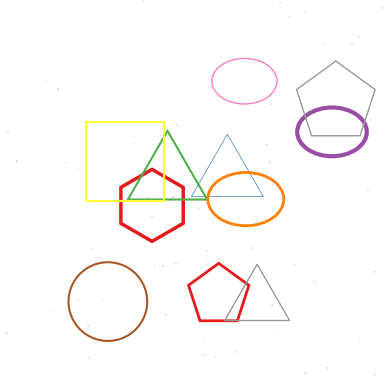[{"shape": "hexagon", "thickness": 2.5, "radius": 0.47, "center": [0.395, 0.467]}, {"shape": "pentagon", "thickness": 2, "radius": 0.41, "center": [0.568, 0.234]}, {"shape": "triangle", "thickness": 0.5, "radius": 0.54, "center": [0.591, 0.543]}, {"shape": "triangle", "thickness": 1.5, "radius": 0.59, "center": [0.435, 0.541]}, {"shape": "oval", "thickness": 3, "radius": 0.45, "center": [0.862, 0.658]}, {"shape": "oval", "thickness": 2, "radius": 0.49, "center": [0.638, 0.483]}, {"shape": "square", "thickness": 1.5, "radius": 0.51, "center": [0.325, 0.581]}, {"shape": "circle", "thickness": 1.5, "radius": 0.51, "center": [0.28, 0.217]}, {"shape": "oval", "thickness": 1, "radius": 0.42, "center": [0.635, 0.789]}, {"shape": "triangle", "thickness": 1, "radius": 0.49, "center": [0.668, 0.216]}, {"shape": "pentagon", "thickness": 1, "radius": 0.54, "center": [0.872, 0.734]}]